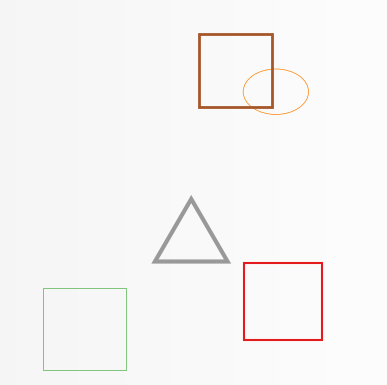[{"shape": "square", "thickness": 1.5, "radius": 0.5, "center": [0.73, 0.217]}, {"shape": "square", "thickness": 0.5, "radius": 0.53, "center": [0.218, 0.145]}, {"shape": "oval", "thickness": 0.5, "radius": 0.42, "center": [0.712, 0.762]}, {"shape": "square", "thickness": 2, "radius": 0.47, "center": [0.608, 0.816]}, {"shape": "triangle", "thickness": 3, "radius": 0.54, "center": [0.494, 0.375]}]